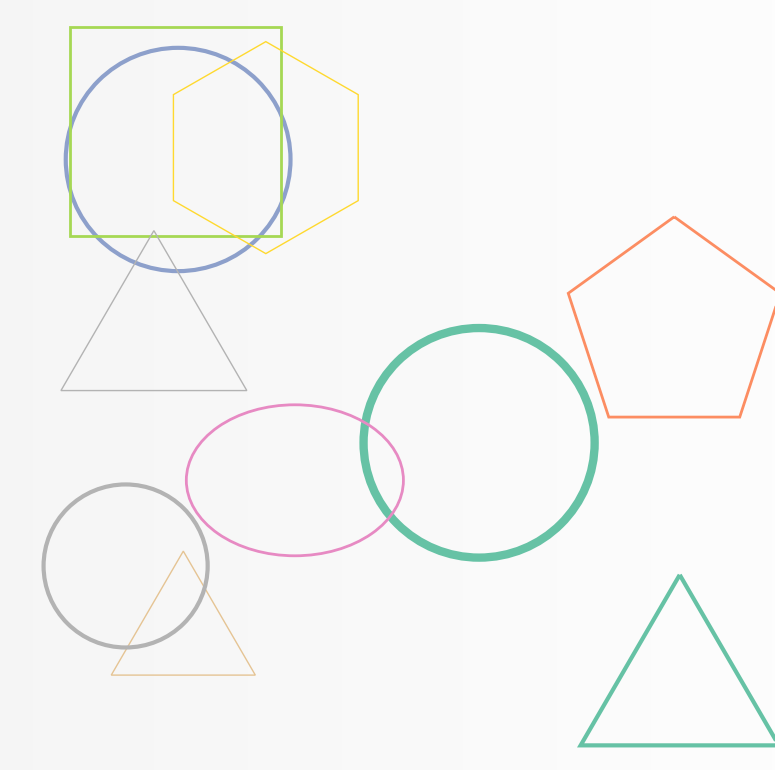[{"shape": "triangle", "thickness": 1.5, "radius": 0.74, "center": [0.877, 0.106]}, {"shape": "circle", "thickness": 3, "radius": 0.75, "center": [0.618, 0.425]}, {"shape": "pentagon", "thickness": 1, "radius": 0.72, "center": [0.87, 0.575]}, {"shape": "circle", "thickness": 1.5, "radius": 0.73, "center": [0.23, 0.793]}, {"shape": "oval", "thickness": 1, "radius": 0.7, "center": [0.38, 0.376]}, {"shape": "square", "thickness": 1, "radius": 0.68, "center": [0.226, 0.829]}, {"shape": "hexagon", "thickness": 0.5, "radius": 0.69, "center": [0.343, 0.808]}, {"shape": "triangle", "thickness": 0.5, "radius": 0.54, "center": [0.237, 0.177]}, {"shape": "triangle", "thickness": 0.5, "radius": 0.69, "center": [0.199, 0.562]}, {"shape": "circle", "thickness": 1.5, "radius": 0.53, "center": [0.162, 0.265]}]